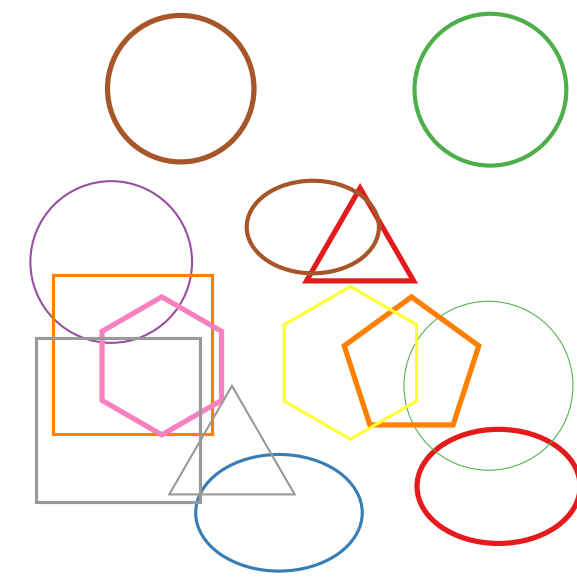[{"shape": "triangle", "thickness": 2.5, "radius": 0.54, "center": [0.623, 0.566]}, {"shape": "oval", "thickness": 2.5, "radius": 0.71, "center": [0.863, 0.157]}, {"shape": "oval", "thickness": 1.5, "radius": 0.72, "center": [0.483, 0.111]}, {"shape": "circle", "thickness": 0.5, "radius": 0.73, "center": [0.846, 0.331]}, {"shape": "circle", "thickness": 2, "radius": 0.66, "center": [0.849, 0.844]}, {"shape": "circle", "thickness": 1, "radius": 0.7, "center": [0.193, 0.545]}, {"shape": "square", "thickness": 1.5, "radius": 0.69, "center": [0.229, 0.385]}, {"shape": "pentagon", "thickness": 2.5, "radius": 0.61, "center": [0.713, 0.362]}, {"shape": "hexagon", "thickness": 1.5, "radius": 0.66, "center": [0.607, 0.371]}, {"shape": "circle", "thickness": 2.5, "radius": 0.63, "center": [0.313, 0.846]}, {"shape": "oval", "thickness": 2, "radius": 0.57, "center": [0.542, 0.606]}, {"shape": "hexagon", "thickness": 2.5, "radius": 0.6, "center": [0.28, 0.366]}, {"shape": "triangle", "thickness": 1, "radius": 0.63, "center": [0.402, 0.206]}, {"shape": "square", "thickness": 1.5, "radius": 0.71, "center": [0.204, 0.271]}]